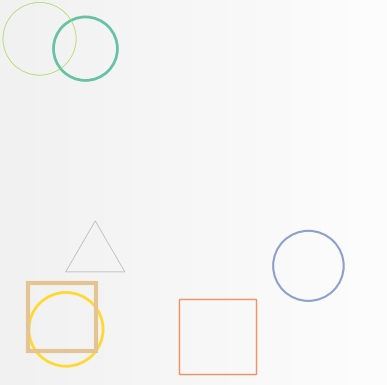[{"shape": "circle", "thickness": 2, "radius": 0.41, "center": [0.221, 0.874]}, {"shape": "square", "thickness": 1, "radius": 0.49, "center": [0.561, 0.126]}, {"shape": "circle", "thickness": 1.5, "radius": 0.45, "center": [0.796, 0.309]}, {"shape": "circle", "thickness": 0.5, "radius": 0.47, "center": [0.102, 0.899]}, {"shape": "circle", "thickness": 2, "radius": 0.48, "center": [0.17, 0.145]}, {"shape": "square", "thickness": 3, "radius": 0.44, "center": [0.16, 0.176]}, {"shape": "triangle", "thickness": 0.5, "radius": 0.44, "center": [0.246, 0.338]}]